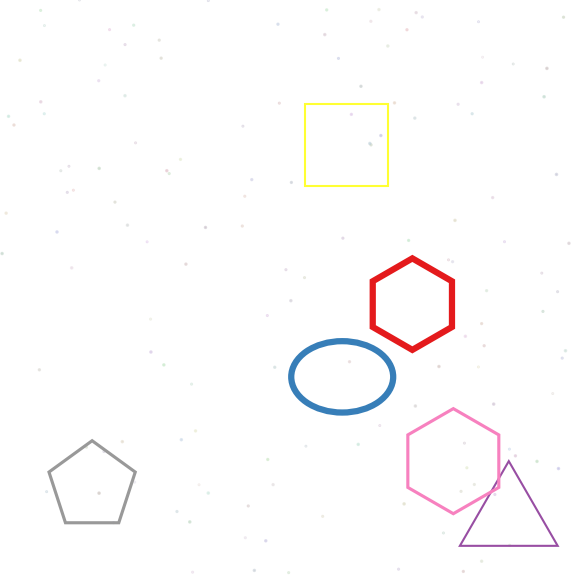[{"shape": "hexagon", "thickness": 3, "radius": 0.4, "center": [0.714, 0.473]}, {"shape": "oval", "thickness": 3, "radius": 0.44, "center": [0.593, 0.347]}, {"shape": "triangle", "thickness": 1, "radius": 0.49, "center": [0.881, 0.103]}, {"shape": "square", "thickness": 1, "radius": 0.36, "center": [0.6, 0.748]}, {"shape": "hexagon", "thickness": 1.5, "radius": 0.45, "center": [0.785, 0.201]}, {"shape": "pentagon", "thickness": 1.5, "radius": 0.39, "center": [0.16, 0.157]}]